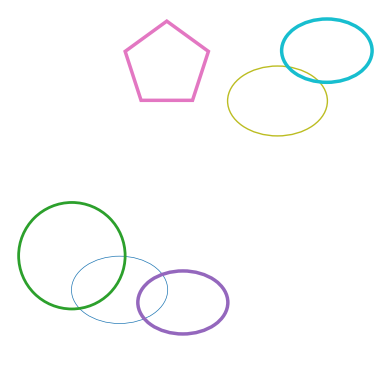[{"shape": "oval", "thickness": 0.5, "radius": 0.62, "center": [0.311, 0.247]}, {"shape": "circle", "thickness": 2, "radius": 0.69, "center": [0.187, 0.336]}, {"shape": "oval", "thickness": 2.5, "radius": 0.58, "center": [0.475, 0.214]}, {"shape": "pentagon", "thickness": 2.5, "radius": 0.57, "center": [0.433, 0.831]}, {"shape": "oval", "thickness": 1, "radius": 0.65, "center": [0.721, 0.738]}, {"shape": "oval", "thickness": 2.5, "radius": 0.59, "center": [0.849, 0.868]}]